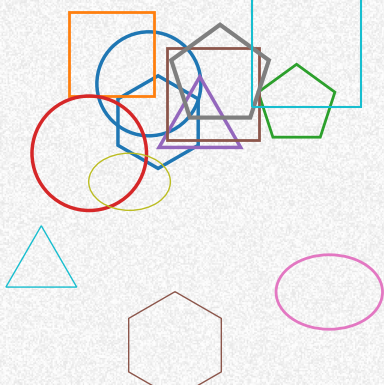[{"shape": "hexagon", "thickness": 2.5, "radius": 0.6, "center": [0.411, 0.683]}, {"shape": "circle", "thickness": 2.5, "radius": 0.68, "center": [0.387, 0.782]}, {"shape": "square", "thickness": 2, "radius": 0.55, "center": [0.289, 0.86]}, {"shape": "pentagon", "thickness": 2, "radius": 0.52, "center": [0.77, 0.728]}, {"shape": "circle", "thickness": 2.5, "radius": 0.74, "center": [0.232, 0.602]}, {"shape": "triangle", "thickness": 2.5, "radius": 0.61, "center": [0.519, 0.678]}, {"shape": "square", "thickness": 2, "radius": 0.6, "center": [0.554, 0.756]}, {"shape": "hexagon", "thickness": 1, "radius": 0.69, "center": [0.455, 0.104]}, {"shape": "oval", "thickness": 2, "radius": 0.69, "center": [0.855, 0.242]}, {"shape": "pentagon", "thickness": 3, "radius": 0.67, "center": [0.572, 0.802]}, {"shape": "oval", "thickness": 1, "radius": 0.53, "center": [0.336, 0.528]}, {"shape": "triangle", "thickness": 1, "radius": 0.53, "center": [0.107, 0.307]}, {"shape": "square", "thickness": 1.5, "radius": 0.71, "center": [0.796, 0.864]}]